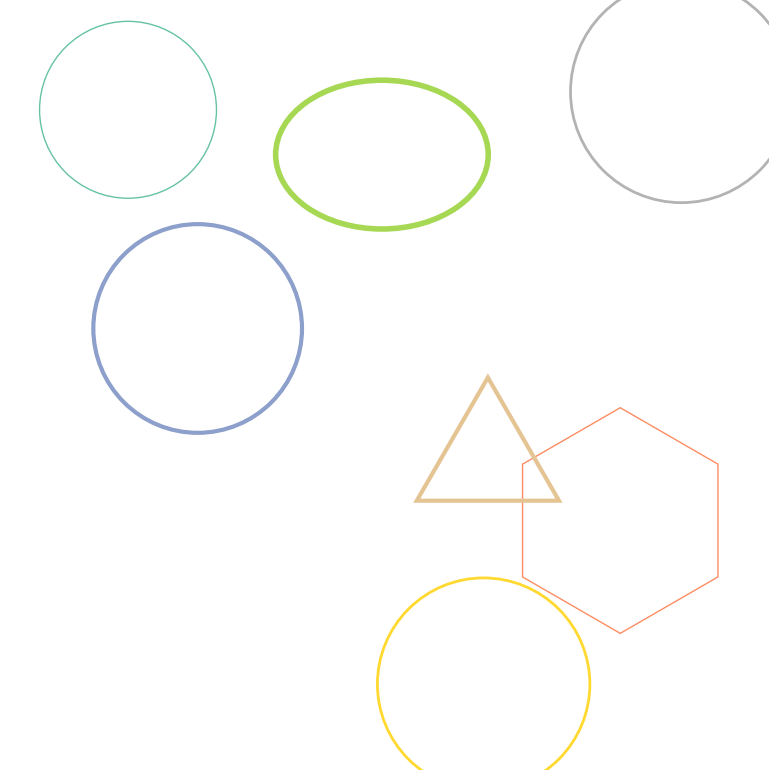[{"shape": "circle", "thickness": 0.5, "radius": 0.57, "center": [0.166, 0.857]}, {"shape": "hexagon", "thickness": 0.5, "radius": 0.73, "center": [0.806, 0.324]}, {"shape": "circle", "thickness": 1.5, "radius": 0.68, "center": [0.257, 0.573]}, {"shape": "oval", "thickness": 2, "radius": 0.69, "center": [0.496, 0.799]}, {"shape": "circle", "thickness": 1, "radius": 0.69, "center": [0.628, 0.111]}, {"shape": "triangle", "thickness": 1.5, "radius": 0.53, "center": [0.634, 0.403]}, {"shape": "circle", "thickness": 1, "radius": 0.72, "center": [0.885, 0.881]}]